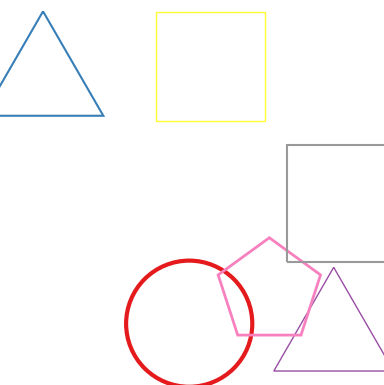[{"shape": "circle", "thickness": 3, "radius": 0.82, "center": [0.491, 0.159]}, {"shape": "triangle", "thickness": 1.5, "radius": 0.9, "center": [0.112, 0.79]}, {"shape": "triangle", "thickness": 1, "radius": 0.9, "center": [0.867, 0.126]}, {"shape": "square", "thickness": 1, "radius": 0.71, "center": [0.547, 0.828]}, {"shape": "pentagon", "thickness": 2, "radius": 0.7, "center": [0.7, 0.243]}, {"shape": "square", "thickness": 1.5, "radius": 0.76, "center": [0.898, 0.471]}]